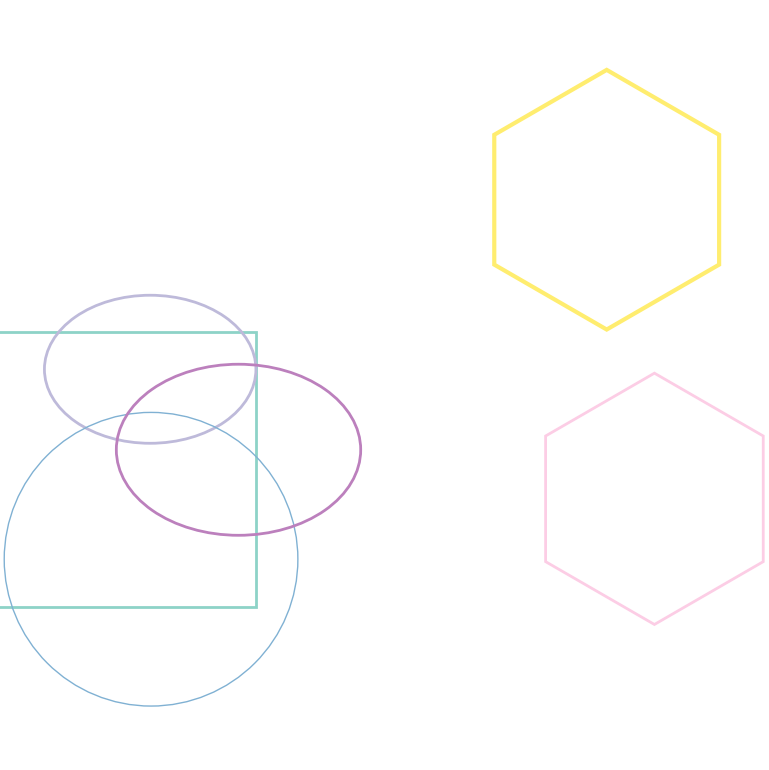[{"shape": "square", "thickness": 1, "radius": 0.89, "center": [0.154, 0.391]}, {"shape": "oval", "thickness": 1, "radius": 0.69, "center": [0.195, 0.52]}, {"shape": "circle", "thickness": 0.5, "radius": 0.95, "center": [0.196, 0.274]}, {"shape": "hexagon", "thickness": 1, "radius": 0.82, "center": [0.85, 0.352]}, {"shape": "oval", "thickness": 1, "radius": 0.79, "center": [0.31, 0.416]}, {"shape": "hexagon", "thickness": 1.5, "radius": 0.84, "center": [0.788, 0.741]}]